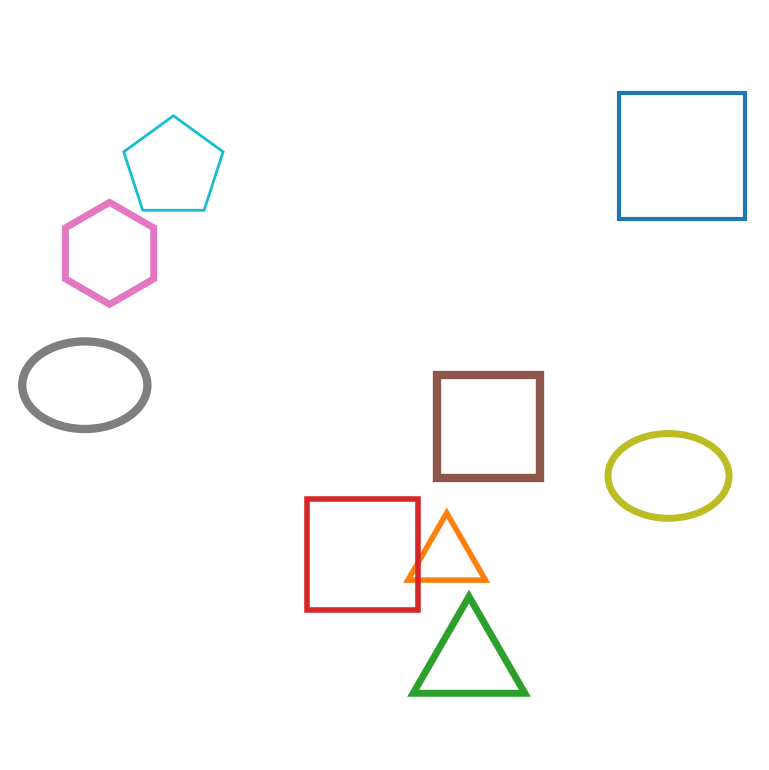[{"shape": "square", "thickness": 1.5, "radius": 0.41, "center": [0.886, 0.797]}, {"shape": "triangle", "thickness": 2, "radius": 0.29, "center": [0.58, 0.276]}, {"shape": "triangle", "thickness": 2.5, "radius": 0.42, "center": [0.609, 0.142]}, {"shape": "square", "thickness": 2, "radius": 0.36, "center": [0.471, 0.28]}, {"shape": "square", "thickness": 3, "radius": 0.33, "center": [0.635, 0.446]}, {"shape": "hexagon", "thickness": 2.5, "radius": 0.33, "center": [0.142, 0.671]}, {"shape": "oval", "thickness": 3, "radius": 0.41, "center": [0.11, 0.5]}, {"shape": "oval", "thickness": 2.5, "radius": 0.39, "center": [0.868, 0.382]}, {"shape": "pentagon", "thickness": 1, "radius": 0.34, "center": [0.225, 0.782]}]